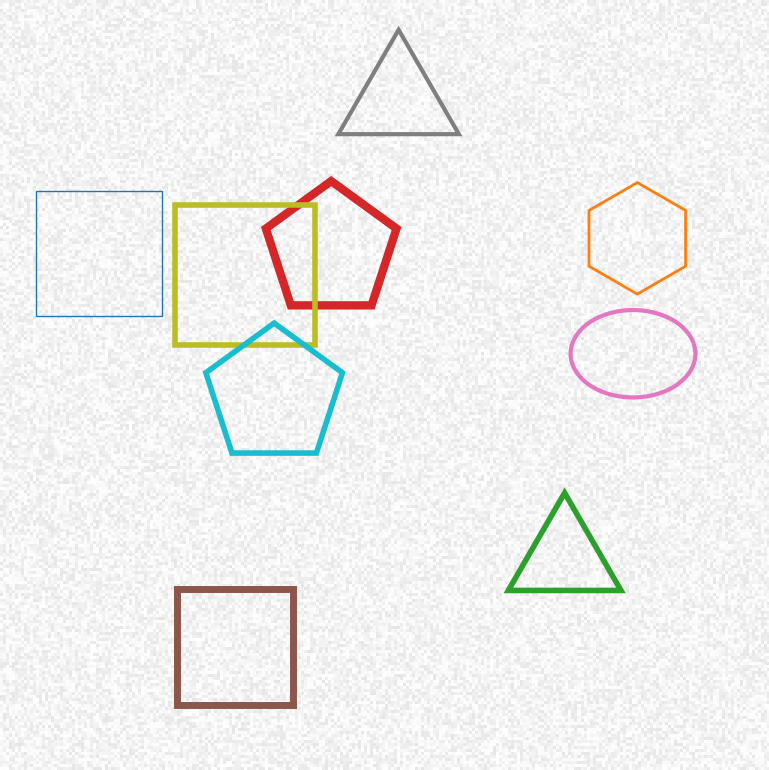[{"shape": "square", "thickness": 0.5, "radius": 0.41, "center": [0.129, 0.671]}, {"shape": "hexagon", "thickness": 1, "radius": 0.36, "center": [0.828, 0.69]}, {"shape": "triangle", "thickness": 2, "radius": 0.42, "center": [0.733, 0.275]}, {"shape": "pentagon", "thickness": 3, "radius": 0.45, "center": [0.43, 0.676]}, {"shape": "square", "thickness": 2.5, "radius": 0.38, "center": [0.305, 0.16]}, {"shape": "oval", "thickness": 1.5, "radius": 0.41, "center": [0.822, 0.541]}, {"shape": "triangle", "thickness": 1.5, "radius": 0.45, "center": [0.518, 0.871]}, {"shape": "square", "thickness": 2, "radius": 0.46, "center": [0.319, 0.643]}, {"shape": "pentagon", "thickness": 2, "radius": 0.47, "center": [0.356, 0.487]}]